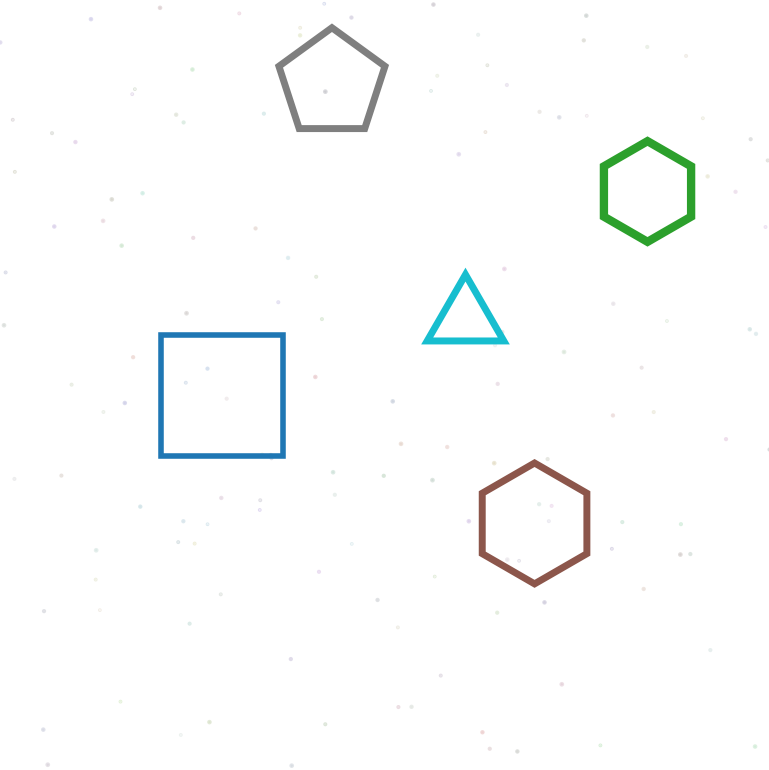[{"shape": "square", "thickness": 2, "radius": 0.4, "center": [0.288, 0.486]}, {"shape": "hexagon", "thickness": 3, "radius": 0.33, "center": [0.841, 0.751]}, {"shape": "hexagon", "thickness": 2.5, "radius": 0.39, "center": [0.694, 0.32]}, {"shape": "pentagon", "thickness": 2.5, "radius": 0.36, "center": [0.431, 0.892]}, {"shape": "triangle", "thickness": 2.5, "radius": 0.29, "center": [0.605, 0.586]}]